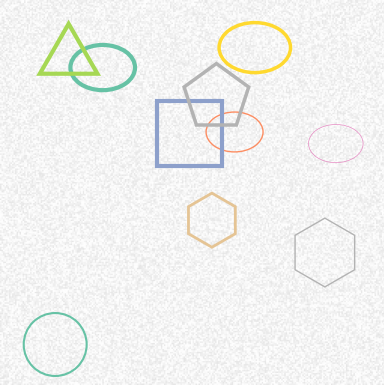[{"shape": "oval", "thickness": 3, "radius": 0.42, "center": [0.267, 0.825]}, {"shape": "circle", "thickness": 1.5, "radius": 0.41, "center": [0.143, 0.105]}, {"shape": "oval", "thickness": 1, "radius": 0.37, "center": [0.609, 0.657]}, {"shape": "square", "thickness": 3, "radius": 0.42, "center": [0.493, 0.652]}, {"shape": "oval", "thickness": 0.5, "radius": 0.35, "center": [0.872, 0.627]}, {"shape": "triangle", "thickness": 3, "radius": 0.43, "center": [0.178, 0.852]}, {"shape": "oval", "thickness": 2.5, "radius": 0.46, "center": [0.662, 0.876]}, {"shape": "hexagon", "thickness": 2, "radius": 0.35, "center": [0.55, 0.428]}, {"shape": "pentagon", "thickness": 2.5, "radius": 0.44, "center": [0.562, 0.747]}, {"shape": "hexagon", "thickness": 1, "radius": 0.45, "center": [0.844, 0.344]}]